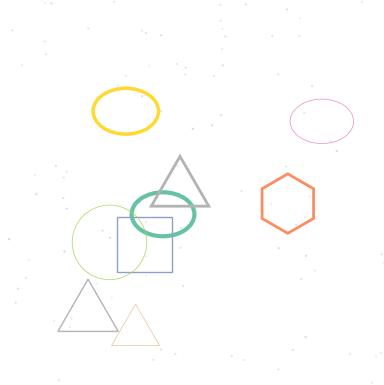[{"shape": "oval", "thickness": 3, "radius": 0.41, "center": [0.423, 0.443]}, {"shape": "hexagon", "thickness": 2, "radius": 0.39, "center": [0.748, 0.471]}, {"shape": "square", "thickness": 1, "radius": 0.35, "center": [0.375, 0.364]}, {"shape": "oval", "thickness": 0.5, "radius": 0.41, "center": [0.836, 0.685]}, {"shape": "circle", "thickness": 0.5, "radius": 0.48, "center": [0.284, 0.37]}, {"shape": "oval", "thickness": 2.5, "radius": 0.42, "center": [0.327, 0.711]}, {"shape": "triangle", "thickness": 0.5, "radius": 0.36, "center": [0.352, 0.138]}, {"shape": "triangle", "thickness": 1, "radius": 0.45, "center": [0.229, 0.184]}, {"shape": "triangle", "thickness": 2, "radius": 0.43, "center": [0.468, 0.508]}]